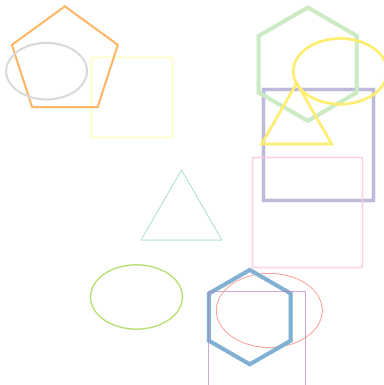[{"shape": "triangle", "thickness": 0.5, "radius": 0.61, "center": [0.471, 0.437]}, {"shape": "square", "thickness": 1, "radius": 0.52, "center": [0.341, 0.748]}, {"shape": "square", "thickness": 2.5, "radius": 0.72, "center": [0.826, 0.625]}, {"shape": "oval", "thickness": 0.5, "radius": 0.69, "center": [0.7, 0.194]}, {"shape": "hexagon", "thickness": 3, "radius": 0.61, "center": [0.649, 0.176]}, {"shape": "pentagon", "thickness": 1.5, "radius": 0.72, "center": [0.169, 0.839]}, {"shape": "oval", "thickness": 1, "radius": 0.6, "center": [0.354, 0.229]}, {"shape": "square", "thickness": 1, "radius": 0.72, "center": [0.797, 0.449]}, {"shape": "oval", "thickness": 1.5, "radius": 0.53, "center": [0.121, 0.815]}, {"shape": "square", "thickness": 0.5, "radius": 0.63, "center": [0.666, 0.118]}, {"shape": "hexagon", "thickness": 3, "radius": 0.74, "center": [0.799, 0.833]}, {"shape": "triangle", "thickness": 2, "radius": 0.53, "center": [0.771, 0.679]}, {"shape": "oval", "thickness": 2, "radius": 0.61, "center": [0.884, 0.815]}]